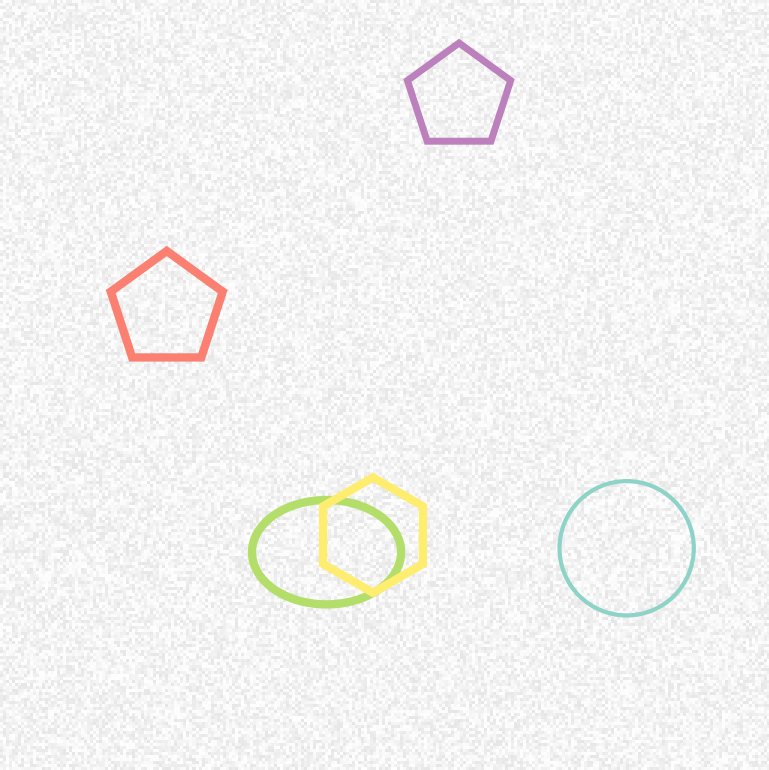[{"shape": "circle", "thickness": 1.5, "radius": 0.44, "center": [0.814, 0.288]}, {"shape": "pentagon", "thickness": 3, "radius": 0.38, "center": [0.217, 0.598]}, {"shape": "oval", "thickness": 3, "radius": 0.48, "center": [0.424, 0.283]}, {"shape": "pentagon", "thickness": 2.5, "radius": 0.35, "center": [0.596, 0.874]}, {"shape": "hexagon", "thickness": 3, "radius": 0.37, "center": [0.484, 0.305]}]